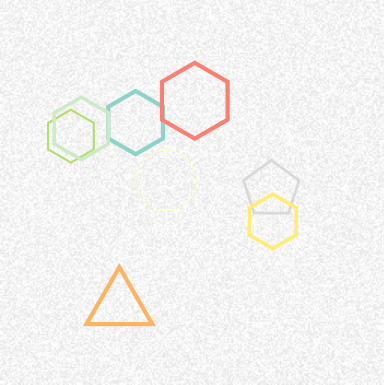[{"shape": "hexagon", "thickness": 3, "radius": 0.41, "center": [0.352, 0.682]}, {"shape": "circle", "thickness": 0.5, "radius": 0.39, "center": [0.431, 0.531]}, {"shape": "hexagon", "thickness": 3, "radius": 0.49, "center": [0.506, 0.738]}, {"shape": "triangle", "thickness": 3, "radius": 0.49, "center": [0.31, 0.207]}, {"shape": "hexagon", "thickness": 1.5, "radius": 0.34, "center": [0.184, 0.646]}, {"shape": "pentagon", "thickness": 2, "radius": 0.38, "center": [0.705, 0.508]}, {"shape": "hexagon", "thickness": 2.5, "radius": 0.41, "center": [0.211, 0.667]}, {"shape": "hexagon", "thickness": 2.5, "radius": 0.35, "center": [0.709, 0.425]}]